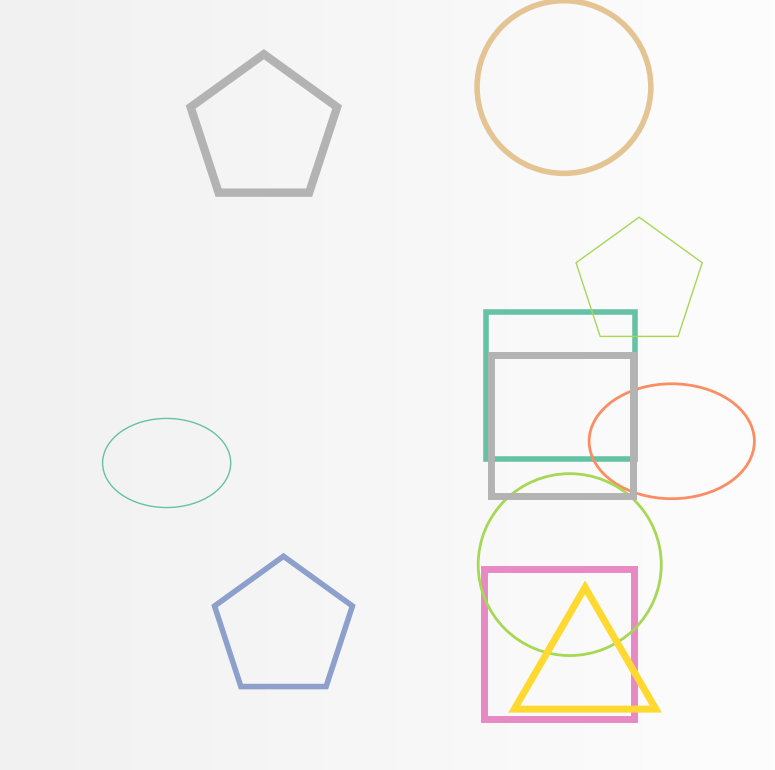[{"shape": "oval", "thickness": 0.5, "radius": 0.41, "center": [0.215, 0.399]}, {"shape": "square", "thickness": 2, "radius": 0.48, "center": [0.723, 0.499]}, {"shape": "oval", "thickness": 1, "radius": 0.53, "center": [0.867, 0.427]}, {"shape": "pentagon", "thickness": 2, "radius": 0.47, "center": [0.366, 0.184]}, {"shape": "square", "thickness": 2.5, "radius": 0.49, "center": [0.721, 0.163]}, {"shape": "pentagon", "thickness": 0.5, "radius": 0.43, "center": [0.825, 0.632]}, {"shape": "circle", "thickness": 1, "radius": 0.59, "center": [0.735, 0.267]}, {"shape": "triangle", "thickness": 2.5, "radius": 0.53, "center": [0.755, 0.132]}, {"shape": "circle", "thickness": 2, "radius": 0.56, "center": [0.728, 0.887]}, {"shape": "pentagon", "thickness": 3, "radius": 0.5, "center": [0.34, 0.83]}, {"shape": "square", "thickness": 2.5, "radius": 0.46, "center": [0.725, 0.447]}]